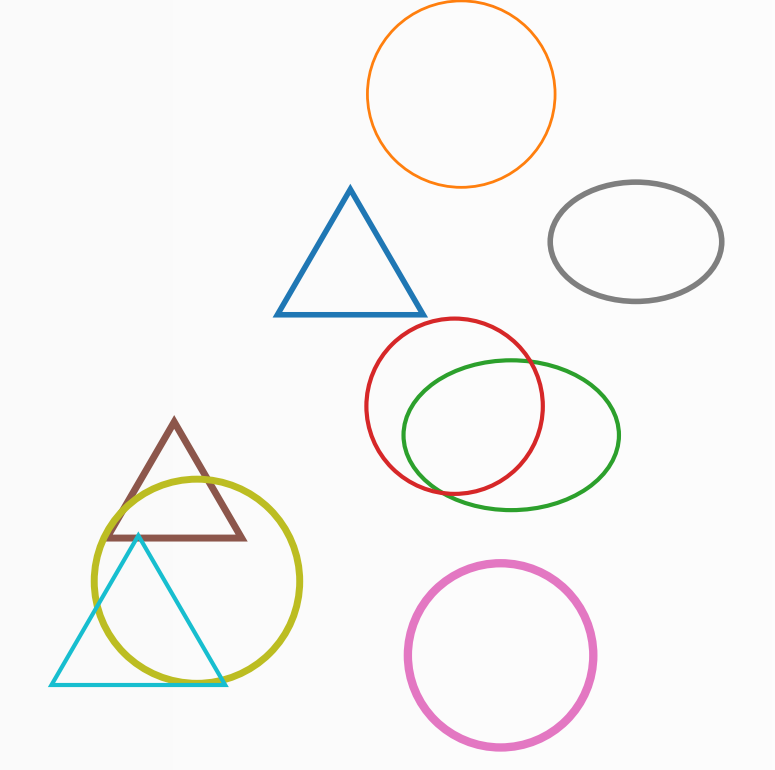[{"shape": "triangle", "thickness": 2, "radius": 0.54, "center": [0.452, 0.646]}, {"shape": "circle", "thickness": 1, "radius": 0.61, "center": [0.595, 0.878]}, {"shape": "oval", "thickness": 1.5, "radius": 0.69, "center": [0.66, 0.435]}, {"shape": "circle", "thickness": 1.5, "radius": 0.57, "center": [0.587, 0.472]}, {"shape": "triangle", "thickness": 2.5, "radius": 0.5, "center": [0.225, 0.351]}, {"shape": "circle", "thickness": 3, "radius": 0.6, "center": [0.646, 0.149]}, {"shape": "oval", "thickness": 2, "radius": 0.55, "center": [0.821, 0.686]}, {"shape": "circle", "thickness": 2.5, "radius": 0.66, "center": [0.254, 0.245]}, {"shape": "triangle", "thickness": 1.5, "radius": 0.65, "center": [0.178, 0.175]}]